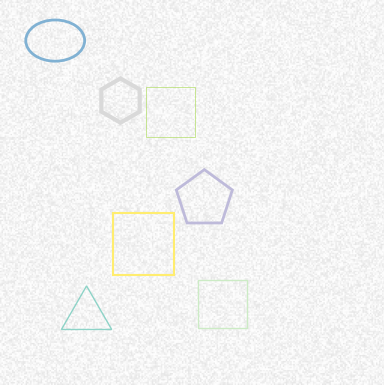[{"shape": "triangle", "thickness": 1, "radius": 0.38, "center": [0.225, 0.182]}, {"shape": "pentagon", "thickness": 2, "radius": 0.38, "center": [0.531, 0.483]}, {"shape": "oval", "thickness": 2, "radius": 0.38, "center": [0.143, 0.895]}, {"shape": "square", "thickness": 0.5, "radius": 0.32, "center": [0.443, 0.708]}, {"shape": "hexagon", "thickness": 3, "radius": 0.29, "center": [0.313, 0.739]}, {"shape": "square", "thickness": 1, "radius": 0.32, "center": [0.578, 0.21]}, {"shape": "square", "thickness": 1.5, "radius": 0.4, "center": [0.373, 0.367]}]